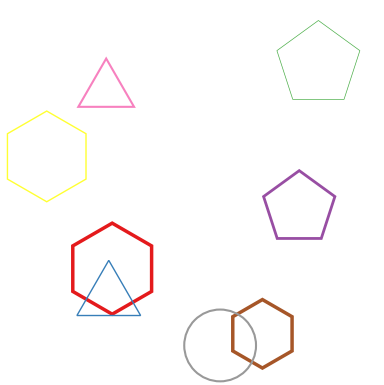[{"shape": "hexagon", "thickness": 2.5, "radius": 0.59, "center": [0.291, 0.302]}, {"shape": "triangle", "thickness": 1, "radius": 0.48, "center": [0.283, 0.228]}, {"shape": "pentagon", "thickness": 0.5, "radius": 0.57, "center": [0.827, 0.834]}, {"shape": "pentagon", "thickness": 2, "radius": 0.49, "center": [0.777, 0.459]}, {"shape": "hexagon", "thickness": 1, "radius": 0.59, "center": [0.121, 0.594]}, {"shape": "hexagon", "thickness": 2.5, "radius": 0.44, "center": [0.682, 0.133]}, {"shape": "triangle", "thickness": 1.5, "radius": 0.42, "center": [0.276, 0.764]}, {"shape": "circle", "thickness": 1.5, "radius": 0.47, "center": [0.572, 0.103]}]